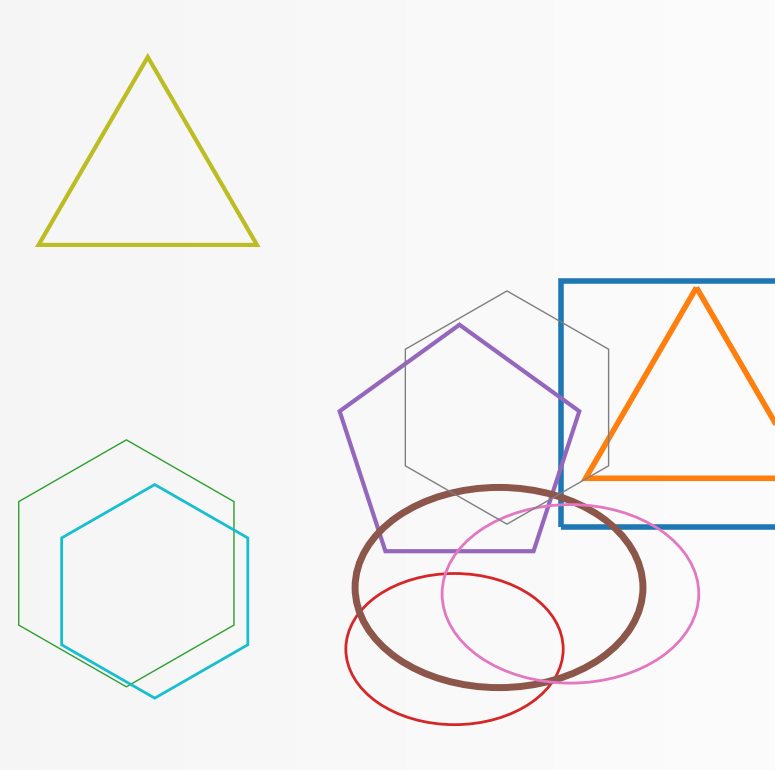[{"shape": "square", "thickness": 2, "radius": 0.8, "center": [0.884, 0.475]}, {"shape": "triangle", "thickness": 2, "radius": 0.83, "center": [0.899, 0.461]}, {"shape": "hexagon", "thickness": 0.5, "radius": 0.8, "center": [0.163, 0.268]}, {"shape": "oval", "thickness": 1, "radius": 0.7, "center": [0.586, 0.157]}, {"shape": "pentagon", "thickness": 1.5, "radius": 0.81, "center": [0.593, 0.416]}, {"shape": "oval", "thickness": 2.5, "radius": 0.93, "center": [0.644, 0.237]}, {"shape": "oval", "thickness": 1, "radius": 0.83, "center": [0.736, 0.229]}, {"shape": "hexagon", "thickness": 0.5, "radius": 0.76, "center": [0.654, 0.471]}, {"shape": "triangle", "thickness": 1.5, "radius": 0.81, "center": [0.191, 0.763]}, {"shape": "hexagon", "thickness": 1, "radius": 0.69, "center": [0.2, 0.232]}]